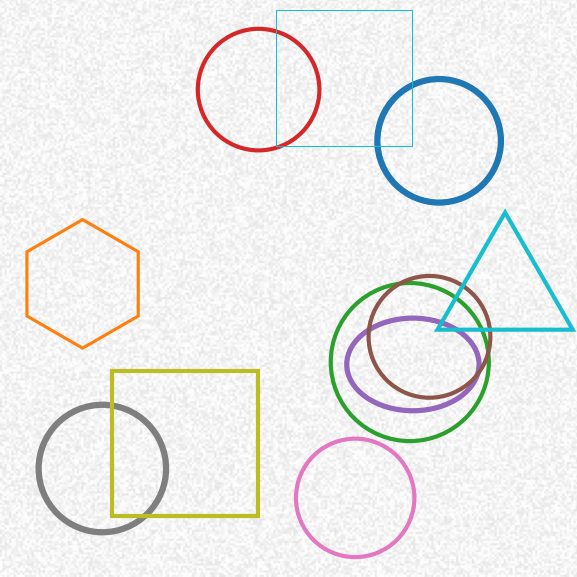[{"shape": "circle", "thickness": 3, "radius": 0.53, "center": [0.76, 0.755]}, {"shape": "hexagon", "thickness": 1.5, "radius": 0.56, "center": [0.143, 0.508]}, {"shape": "circle", "thickness": 2, "radius": 0.68, "center": [0.71, 0.372]}, {"shape": "circle", "thickness": 2, "radius": 0.53, "center": [0.448, 0.844]}, {"shape": "oval", "thickness": 2.5, "radius": 0.57, "center": [0.715, 0.368]}, {"shape": "circle", "thickness": 2, "radius": 0.53, "center": [0.744, 0.416]}, {"shape": "circle", "thickness": 2, "radius": 0.51, "center": [0.615, 0.137]}, {"shape": "circle", "thickness": 3, "radius": 0.55, "center": [0.177, 0.188]}, {"shape": "square", "thickness": 2, "radius": 0.63, "center": [0.321, 0.231]}, {"shape": "square", "thickness": 0.5, "radius": 0.59, "center": [0.596, 0.865]}, {"shape": "triangle", "thickness": 2, "radius": 0.68, "center": [0.875, 0.496]}]